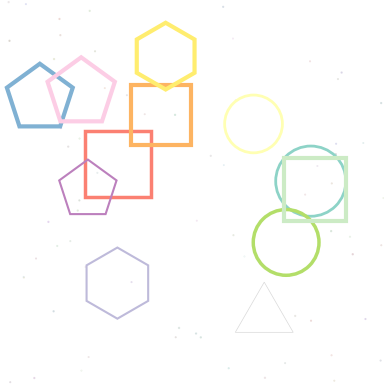[{"shape": "circle", "thickness": 2, "radius": 0.46, "center": [0.807, 0.529]}, {"shape": "circle", "thickness": 2, "radius": 0.38, "center": [0.659, 0.678]}, {"shape": "hexagon", "thickness": 1.5, "radius": 0.46, "center": [0.305, 0.265]}, {"shape": "square", "thickness": 2.5, "radius": 0.43, "center": [0.307, 0.575]}, {"shape": "pentagon", "thickness": 3, "radius": 0.45, "center": [0.103, 0.744]}, {"shape": "square", "thickness": 3, "radius": 0.39, "center": [0.417, 0.7]}, {"shape": "circle", "thickness": 2.5, "radius": 0.43, "center": [0.743, 0.37]}, {"shape": "pentagon", "thickness": 3, "radius": 0.46, "center": [0.211, 0.759]}, {"shape": "triangle", "thickness": 0.5, "radius": 0.43, "center": [0.686, 0.18]}, {"shape": "pentagon", "thickness": 1.5, "radius": 0.39, "center": [0.228, 0.507]}, {"shape": "square", "thickness": 3, "radius": 0.41, "center": [0.818, 0.508]}, {"shape": "hexagon", "thickness": 3, "radius": 0.43, "center": [0.43, 0.854]}]